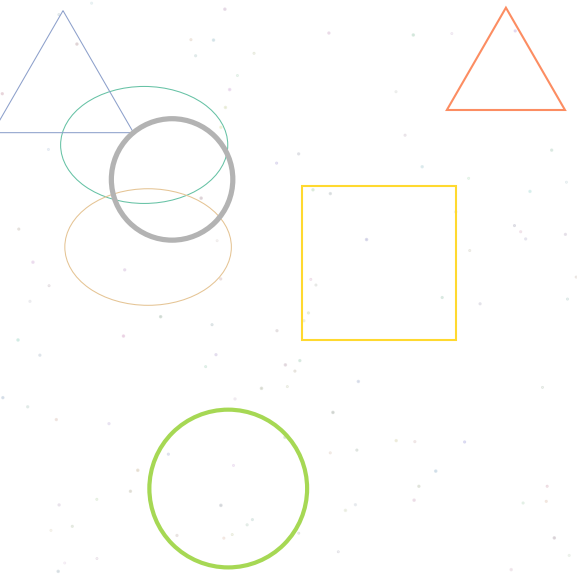[{"shape": "oval", "thickness": 0.5, "radius": 0.72, "center": [0.25, 0.748]}, {"shape": "triangle", "thickness": 1, "radius": 0.59, "center": [0.876, 0.868]}, {"shape": "triangle", "thickness": 0.5, "radius": 0.7, "center": [0.109, 0.84]}, {"shape": "circle", "thickness": 2, "radius": 0.68, "center": [0.395, 0.153]}, {"shape": "square", "thickness": 1, "radius": 0.67, "center": [0.656, 0.544]}, {"shape": "oval", "thickness": 0.5, "radius": 0.72, "center": [0.256, 0.571]}, {"shape": "circle", "thickness": 2.5, "radius": 0.53, "center": [0.298, 0.688]}]